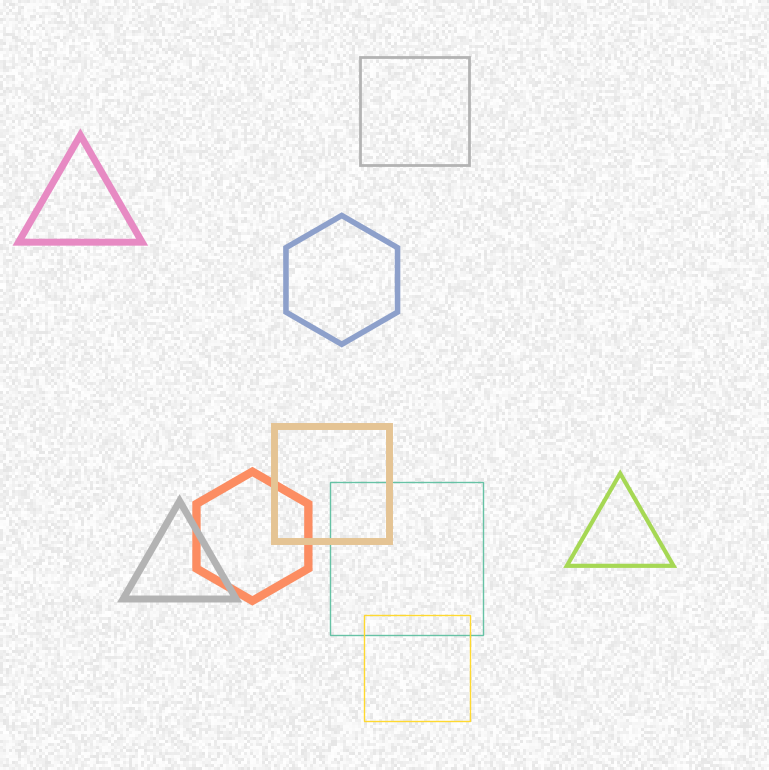[{"shape": "square", "thickness": 0.5, "radius": 0.5, "center": [0.528, 0.275]}, {"shape": "hexagon", "thickness": 3, "radius": 0.42, "center": [0.328, 0.304]}, {"shape": "hexagon", "thickness": 2, "radius": 0.42, "center": [0.444, 0.637]}, {"shape": "triangle", "thickness": 2.5, "radius": 0.46, "center": [0.104, 0.732]}, {"shape": "triangle", "thickness": 1.5, "radius": 0.4, "center": [0.805, 0.305]}, {"shape": "square", "thickness": 0.5, "radius": 0.35, "center": [0.541, 0.133]}, {"shape": "square", "thickness": 2.5, "radius": 0.37, "center": [0.431, 0.372]}, {"shape": "square", "thickness": 1, "radius": 0.35, "center": [0.538, 0.856]}, {"shape": "triangle", "thickness": 2.5, "radius": 0.42, "center": [0.233, 0.264]}]